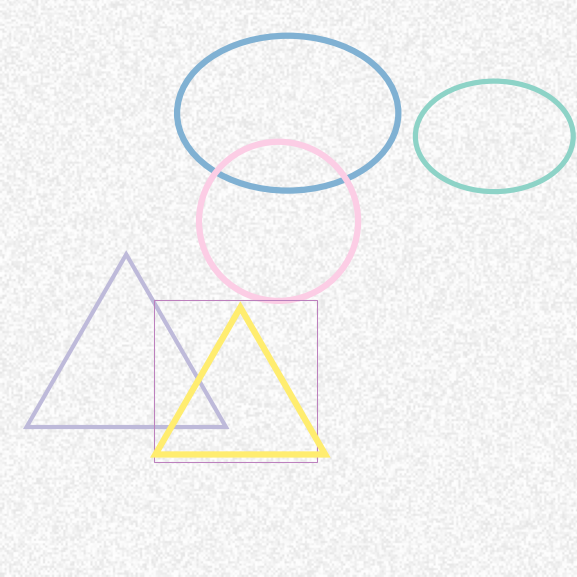[{"shape": "oval", "thickness": 2.5, "radius": 0.68, "center": [0.856, 0.763]}, {"shape": "triangle", "thickness": 2, "radius": 1.0, "center": [0.219, 0.359]}, {"shape": "oval", "thickness": 3, "radius": 0.96, "center": [0.498, 0.803]}, {"shape": "circle", "thickness": 3, "radius": 0.69, "center": [0.482, 0.616]}, {"shape": "square", "thickness": 0.5, "radius": 0.7, "center": [0.408, 0.34]}, {"shape": "triangle", "thickness": 3, "radius": 0.85, "center": [0.416, 0.297]}]